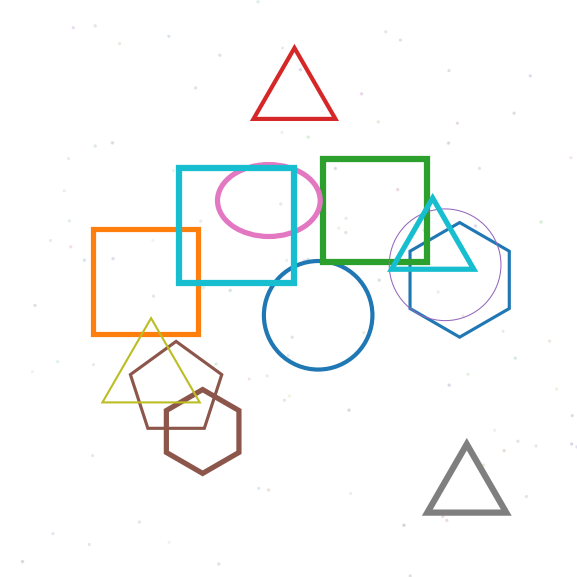[{"shape": "circle", "thickness": 2, "radius": 0.47, "center": [0.551, 0.453]}, {"shape": "hexagon", "thickness": 1.5, "radius": 0.5, "center": [0.796, 0.515]}, {"shape": "square", "thickness": 2.5, "radius": 0.45, "center": [0.252, 0.512]}, {"shape": "square", "thickness": 3, "radius": 0.45, "center": [0.649, 0.634]}, {"shape": "triangle", "thickness": 2, "radius": 0.41, "center": [0.51, 0.834]}, {"shape": "circle", "thickness": 0.5, "radius": 0.48, "center": [0.771, 0.541]}, {"shape": "hexagon", "thickness": 2.5, "radius": 0.36, "center": [0.351, 0.252]}, {"shape": "pentagon", "thickness": 1.5, "radius": 0.42, "center": [0.305, 0.325]}, {"shape": "oval", "thickness": 2.5, "radius": 0.44, "center": [0.466, 0.652]}, {"shape": "triangle", "thickness": 3, "radius": 0.39, "center": [0.808, 0.151]}, {"shape": "triangle", "thickness": 1, "radius": 0.49, "center": [0.262, 0.351]}, {"shape": "triangle", "thickness": 2.5, "radius": 0.41, "center": [0.749, 0.574]}, {"shape": "square", "thickness": 3, "radius": 0.5, "center": [0.41, 0.608]}]